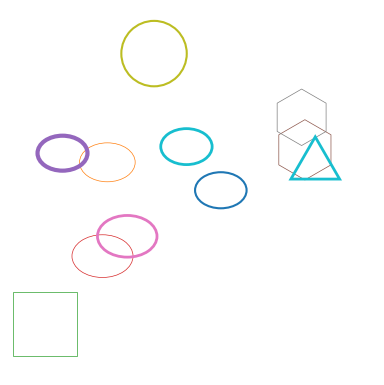[{"shape": "oval", "thickness": 1.5, "radius": 0.33, "center": [0.574, 0.506]}, {"shape": "oval", "thickness": 0.5, "radius": 0.36, "center": [0.279, 0.578]}, {"shape": "square", "thickness": 0.5, "radius": 0.41, "center": [0.116, 0.158]}, {"shape": "oval", "thickness": 0.5, "radius": 0.4, "center": [0.266, 0.335]}, {"shape": "oval", "thickness": 3, "radius": 0.32, "center": [0.162, 0.602]}, {"shape": "hexagon", "thickness": 0.5, "radius": 0.39, "center": [0.792, 0.611]}, {"shape": "oval", "thickness": 2, "radius": 0.39, "center": [0.33, 0.386]}, {"shape": "hexagon", "thickness": 0.5, "radius": 0.37, "center": [0.783, 0.695]}, {"shape": "circle", "thickness": 1.5, "radius": 0.42, "center": [0.4, 0.861]}, {"shape": "triangle", "thickness": 2, "radius": 0.37, "center": [0.819, 0.571]}, {"shape": "oval", "thickness": 2, "radius": 0.33, "center": [0.484, 0.619]}]